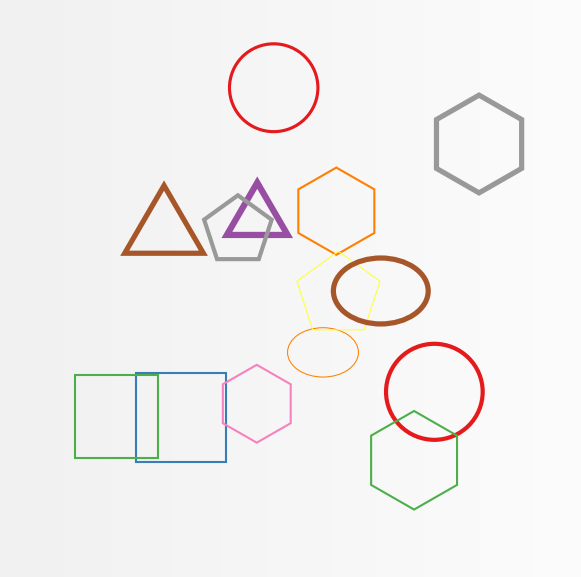[{"shape": "circle", "thickness": 1.5, "radius": 0.38, "center": [0.471, 0.847]}, {"shape": "circle", "thickness": 2, "radius": 0.42, "center": [0.747, 0.321]}, {"shape": "square", "thickness": 1, "radius": 0.39, "center": [0.311, 0.276]}, {"shape": "hexagon", "thickness": 1, "radius": 0.43, "center": [0.712, 0.202]}, {"shape": "square", "thickness": 1, "radius": 0.36, "center": [0.2, 0.278]}, {"shape": "triangle", "thickness": 3, "radius": 0.3, "center": [0.443, 0.622]}, {"shape": "hexagon", "thickness": 1, "radius": 0.38, "center": [0.579, 0.633]}, {"shape": "oval", "thickness": 0.5, "radius": 0.31, "center": [0.556, 0.389]}, {"shape": "pentagon", "thickness": 0.5, "radius": 0.38, "center": [0.582, 0.489]}, {"shape": "triangle", "thickness": 2.5, "radius": 0.39, "center": [0.282, 0.6]}, {"shape": "oval", "thickness": 2.5, "radius": 0.41, "center": [0.655, 0.495]}, {"shape": "hexagon", "thickness": 1, "radius": 0.34, "center": [0.442, 0.3]}, {"shape": "hexagon", "thickness": 2.5, "radius": 0.42, "center": [0.824, 0.75]}, {"shape": "pentagon", "thickness": 2, "radius": 0.31, "center": [0.409, 0.6]}]